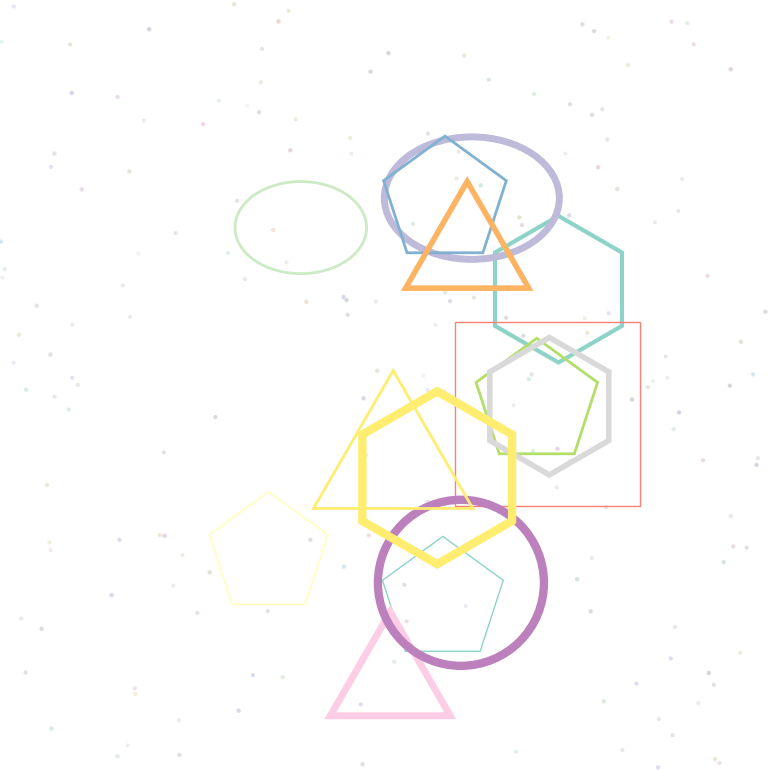[{"shape": "hexagon", "thickness": 1.5, "radius": 0.48, "center": [0.725, 0.624]}, {"shape": "pentagon", "thickness": 0.5, "radius": 0.41, "center": [0.575, 0.221]}, {"shape": "pentagon", "thickness": 0.5, "radius": 0.4, "center": [0.349, 0.281]}, {"shape": "oval", "thickness": 2.5, "radius": 0.57, "center": [0.613, 0.743]}, {"shape": "square", "thickness": 0.5, "radius": 0.6, "center": [0.711, 0.463]}, {"shape": "pentagon", "thickness": 1, "radius": 0.42, "center": [0.578, 0.739]}, {"shape": "triangle", "thickness": 2, "radius": 0.46, "center": [0.607, 0.672]}, {"shape": "pentagon", "thickness": 1, "radius": 0.41, "center": [0.697, 0.478]}, {"shape": "triangle", "thickness": 2.5, "radius": 0.45, "center": [0.507, 0.115]}, {"shape": "hexagon", "thickness": 2, "radius": 0.45, "center": [0.713, 0.472]}, {"shape": "circle", "thickness": 3, "radius": 0.54, "center": [0.599, 0.243]}, {"shape": "oval", "thickness": 1, "radius": 0.43, "center": [0.391, 0.704]}, {"shape": "hexagon", "thickness": 3, "radius": 0.56, "center": [0.568, 0.38]}, {"shape": "triangle", "thickness": 1, "radius": 0.6, "center": [0.511, 0.399]}]